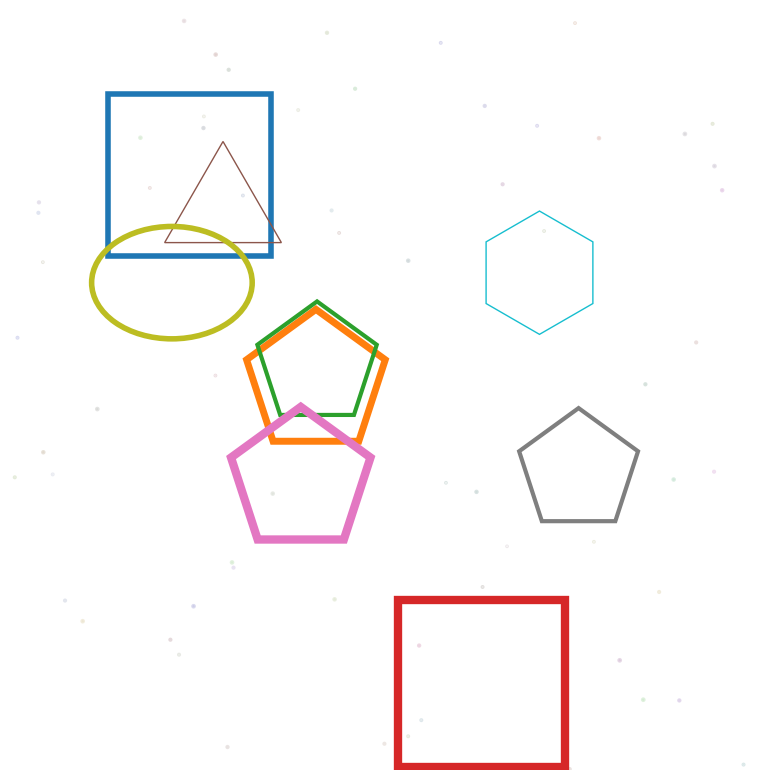[{"shape": "square", "thickness": 2, "radius": 0.53, "center": [0.246, 0.773]}, {"shape": "pentagon", "thickness": 2.5, "radius": 0.47, "center": [0.41, 0.504]}, {"shape": "pentagon", "thickness": 1.5, "radius": 0.41, "center": [0.412, 0.527]}, {"shape": "square", "thickness": 3, "radius": 0.54, "center": [0.626, 0.113]}, {"shape": "triangle", "thickness": 0.5, "radius": 0.44, "center": [0.29, 0.729]}, {"shape": "pentagon", "thickness": 3, "radius": 0.48, "center": [0.391, 0.376]}, {"shape": "pentagon", "thickness": 1.5, "radius": 0.41, "center": [0.751, 0.389]}, {"shape": "oval", "thickness": 2, "radius": 0.52, "center": [0.223, 0.633]}, {"shape": "hexagon", "thickness": 0.5, "radius": 0.4, "center": [0.701, 0.646]}]